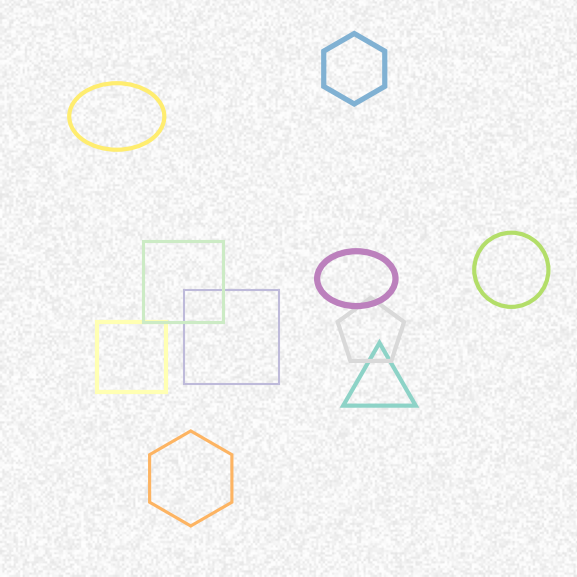[{"shape": "triangle", "thickness": 2, "radius": 0.36, "center": [0.657, 0.333]}, {"shape": "square", "thickness": 2, "radius": 0.3, "center": [0.228, 0.381]}, {"shape": "square", "thickness": 1, "radius": 0.41, "center": [0.401, 0.416]}, {"shape": "hexagon", "thickness": 2.5, "radius": 0.31, "center": [0.613, 0.88]}, {"shape": "hexagon", "thickness": 1.5, "radius": 0.41, "center": [0.33, 0.171]}, {"shape": "circle", "thickness": 2, "radius": 0.32, "center": [0.885, 0.532]}, {"shape": "pentagon", "thickness": 2, "radius": 0.3, "center": [0.642, 0.423]}, {"shape": "oval", "thickness": 3, "radius": 0.34, "center": [0.617, 0.517]}, {"shape": "square", "thickness": 1.5, "radius": 0.35, "center": [0.317, 0.512]}, {"shape": "oval", "thickness": 2, "radius": 0.41, "center": [0.202, 0.797]}]